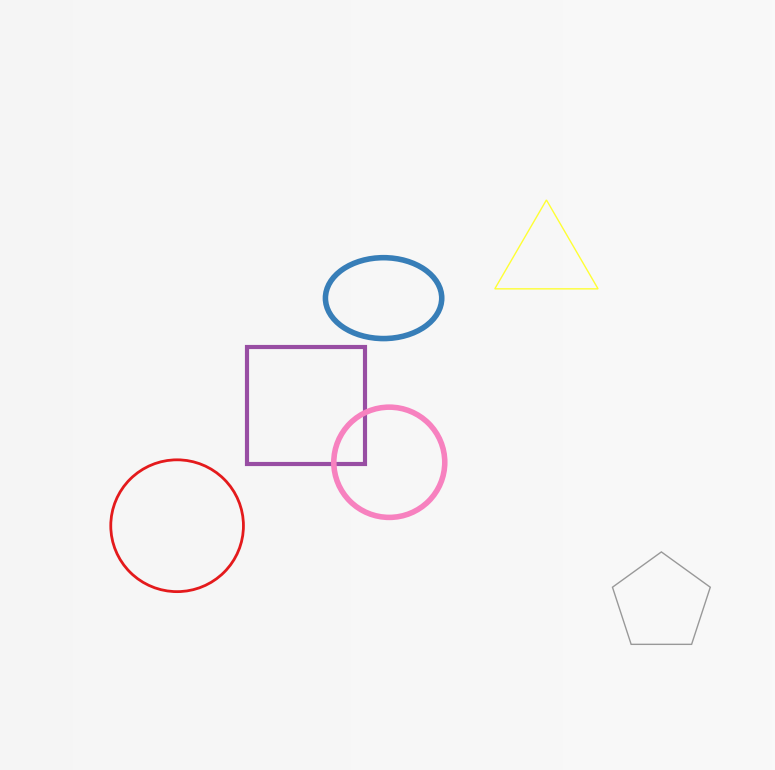[{"shape": "circle", "thickness": 1, "radius": 0.43, "center": [0.229, 0.317]}, {"shape": "oval", "thickness": 2, "radius": 0.38, "center": [0.495, 0.613]}, {"shape": "square", "thickness": 1.5, "radius": 0.38, "center": [0.395, 0.473]}, {"shape": "triangle", "thickness": 0.5, "radius": 0.38, "center": [0.705, 0.663]}, {"shape": "circle", "thickness": 2, "radius": 0.36, "center": [0.502, 0.4]}, {"shape": "pentagon", "thickness": 0.5, "radius": 0.33, "center": [0.853, 0.217]}]